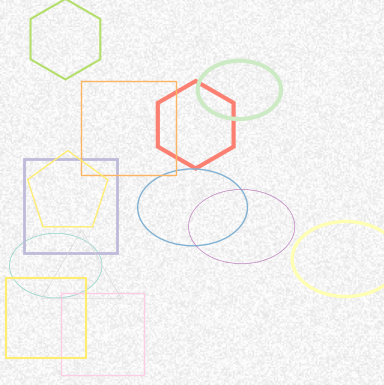[{"shape": "oval", "thickness": 0.5, "radius": 0.6, "center": [0.145, 0.31]}, {"shape": "oval", "thickness": 2.5, "radius": 0.7, "center": [0.898, 0.327]}, {"shape": "square", "thickness": 2, "radius": 0.61, "center": [0.183, 0.465]}, {"shape": "hexagon", "thickness": 3, "radius": 0.57, "center": [0.508, 0.676]}, {"shape": "oval", "thickness": 1, "radius": 0.71, "center": [0.5, 0.461]}, {"shape": "square", "thickness": 1, "radius": 0.61, "center": [0.334, 0.667]}, {"shape": "hexagon", "thickness": 1.5, "radius": 0.52, "center": [0.17, 0.898]}, {"shape": "square", "thickness": 1, "radius": 0.54, "center": [0.267, 0.132]}, {"shape": "triangle", "thickness": 0.5, "radius": 0.6, "center": [0.212, 0.284]}, {"shape": "oval", "thickness": 0.5, "radius": 0.69, "center": [0.628, 0.412]}, {"shape": "oval", "thickness": 3, "radius": 0.54, "center": [0.622, 0.767]}, {"shape": "square", "thickness": 1.5, "radius": 0.52, "center": [0.12, 0.174]}, {"shape": "pentagon", "thickness": 1, "radius": 0.55, "center": [0.176, 0.499]}]